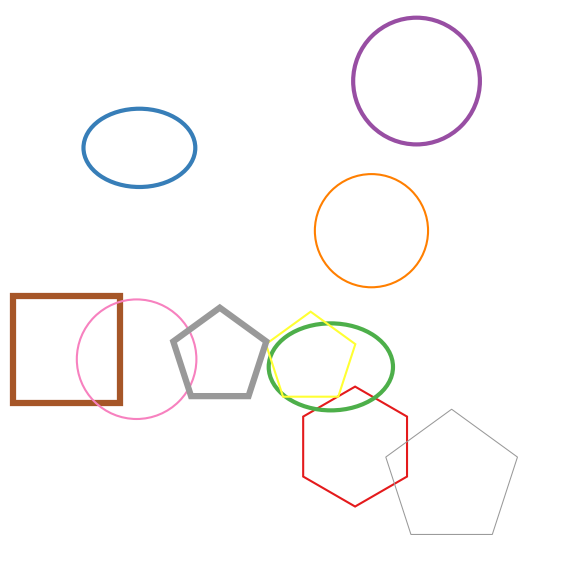[{"shape": "hexagon", "thickness": 1, "radius": 0.52, "center": [0.615, 0.226]}, {"shape": "oval", "thickness": 2, "radius": 0.48, "center": [0.241, 0.743]}, {"shape": "oval", "thickness": 2, "radius": 0.54, "center": [0.573, 0.364]}, {"shape": "circle", "thickness": 2, "radius": 0.55, "center": [0.721, 0.859]}, {"shape": "circle", "thickness": 1, "radius": 0.49, "center": [0.643, 0.6]}, {"shape": "pentagon", "thickness": 1, "radius": 0.41, "center": [0.538, 0.378]}, {"shape": "square", "thickness": 3, "radius": 0.46, "center": [0.116, 0.394]}, {"shape": "circle", "thickness": 1, "radius": 0.52, "center": [0.237, 0.377]}, {"shape": "pentagon", "thickness": 3, "radius": 0.42, "center": [0.381, 0.382]}, {"shape": "pentagon", "thickness": 0.5, "radius": 0.6, "center": [0.782, 0.171]}]